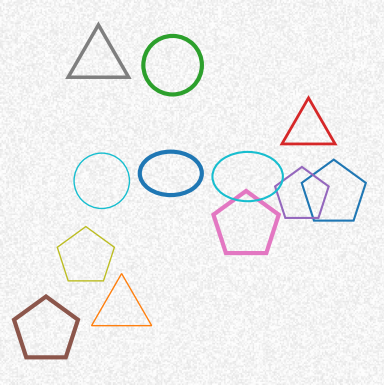[{"shape": "pentagon", "thickness": 1.5, "radius": 0.44, "center": [0.867, 0.498]}, {"shape": "oval", "thickness": 3, "radius": 0.4, "center": [0.444, 0.55]}, {"shape": "triangle", "thickness": 1, "radius": 0.45, "center": [0.316, 0.199]}, {"shape": "circle", "thickness": 3, "radius": 0.38, "center": [0.448, 0.831]}, {"shape": "triangle", "thickness": 2, "radius": 0.4, "center": [0.801, 0.666]}, {"shape": "pentagon", "thickness": 1.5, "radius": 0.37, "center": [0.784, 0.493]}, {"shape": "pentagon", "thickness": 3, "radius": 0.44, "center": [0.12, 0.143]}, {"shape": "pentagon", "thickness": 3, "radius": 0.45, "center": [0.639, 0.415]}, {"shape": "triangle", "thickness": 2.5, "radius": 0.45, "center": [0.256, 0.845]}, {"shape": "pentagon", "thickness": 1, "radius": 0.39, "center": [0.223, 0.334]}, {"shape": "circle", "thickness": 1, "radius": 0.36, "center": [0.264, 0.53]}, {"shape": "oval", "thickness": 1.5, "radius": 0.46, "center": [0.643, 0.541]}]